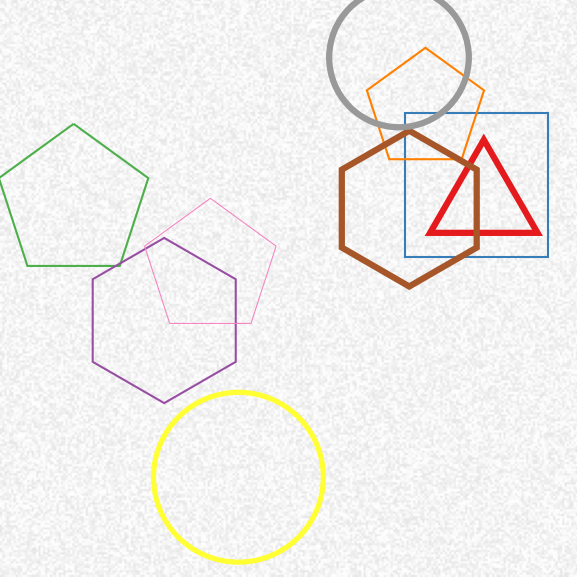[{"shape": "triangle", "thickness": 3, "radius": 0.54, "center": [0.838, 0.65]}, {"shape": "square", "thickness": 1, "radius": 0.62, "center": [0.825, 0.679]}, {"shape": "pentagon", "thickness": 1, "radius": 0.68, "center": [0.127, 0.649]}, {"shape": "hexagon", "thickness": 1, "radius": 0.72, "center": [0.284, 0.444]}, {"shape": "pentagon", "thickness": 1, "radius": 0.53, "center": [0.737, 0.81]}, {"shape": "circle", "thickness": 2.5, "radius": 0.74, "center": [0.413, 0.173]}, {"shape": "hexagon", "thickness": 3, "radius": 0.67, "center": [0.709, 0.638]}, {"shape": "pentagon", "thickness": 0.5, "radius": 0.6, "center": [0.364, 0.536]}, {"shape": "circle", "thickness": 3, "radius": 0.6, "center": [0.691, 0.9]}]